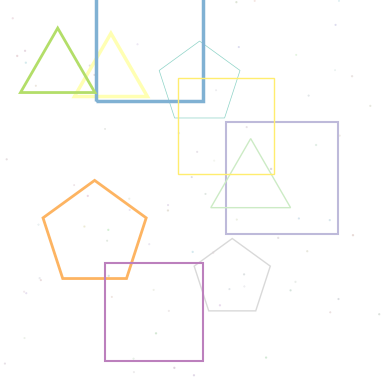[{"shape": "pentagon", "thickness": 0.5, "radius": 0.55, "center": [0.518, 0.783]}, {"shape": "triangle", "thickness": 2.5, "radius": 0.55, "center": [0.288, 0.804]}, {"shape": "square", "thickness": 1.5, "radius": 0.73, "center": [0.732, 0.537]}, {"shape": "square", "thickness": 2.5, "radius": 0.7, "center": [0.388, 0.877]}, {"shape": "pentagon", "thickness": 2, "radius": 0.7, "center": [0.246, 0.391]}, {"shape": "triangle", "thickness": 2, "radius": 0.56, "center": [0.15, 0.815]}, {"shape": "pentagon", "thickness": 1, "radius": 0.52, "center": [0.603, 0.277]}, {"shape": "square", "thickness": 1.5, "radius": 0.64, "center": [0.401, 0.19]}, {"shape": "triangle", "thickness": 1, "radius": 0.6, "center": [0.651, 0.52]}, {"shape": "square", "thickness": 1, "radius": 0.62, "center": [0.587, 0.672]}]